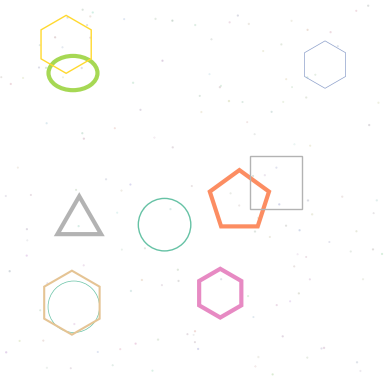[{"shape": "circle", "thickness": 1, "radius": 0.34, "center": [0.427, 0.416]}, {"shape": "circle", "thickness": 0.5, "radius": 0.33, "center": [0.192, 0.203]}, {"shape": "pentagon", "thickness": 3, "radius": 0.4, "center": [0.622, 0.477]}, {"shape": "hexagon", "thickness": 0.5, "radius": 0.31, "center": [0.844, 0.832]}, {"shape": "hexagon", "thickness": 3, "radius": 0.32, "center": [0.572, 0.239]}, {"shape": "oval", "thickness": 3, "radius": 0.32, "center": [0.19, 0.81]}, {"shape": "hexagon", "thickness": 1, "radius": 0.38, "center": [0.172, 0.885]}, {"shape": "hexagon", "thickness": 1.5, "radius": 0.42, "center": [0.187, 0.214]}, {"shape": "square", "thickness": 1, "radius": 0.34, "center": [0.717, 0.526]}, {"shape": "triangle", "thickness": 3, "radius": 0.33, "center": [0.206, 0.425]}]